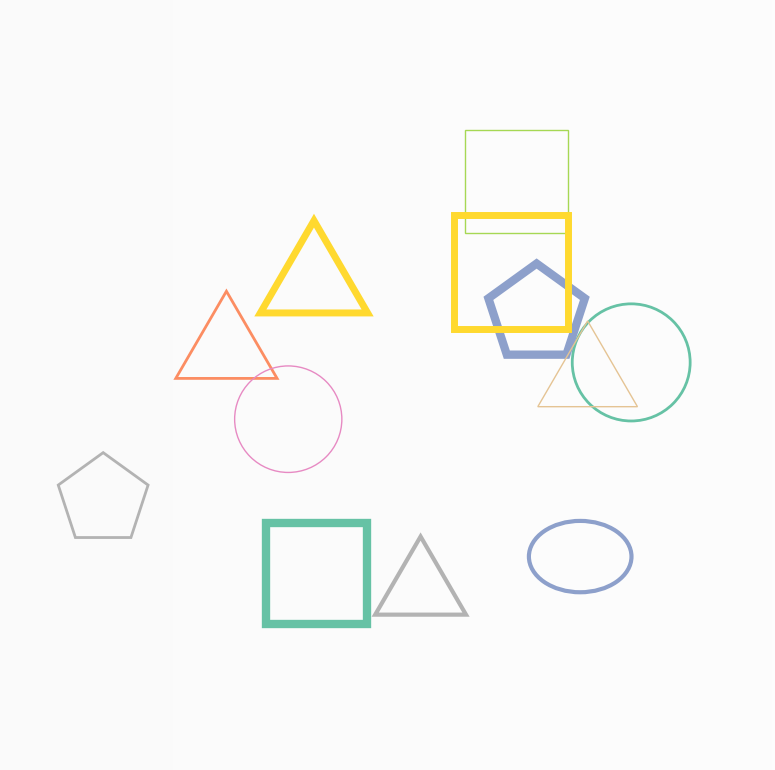[{"shape": "square", "thickness": 3, "radius": 0.33, "center": [0.409, 0.255]}, {"shape": "circle", "thickness": 1, "radius": 0.38, "center": [0.814, 0.529]}, {"shape": "triangle", "thickness": 1, "radius": 0.38, "center": [0.292, 0.546]}, {"shape": "pentagon", "thickness": 3, "radius": 0.33, "center": [0.692, 0.592]}, {"shape": "oval", "thickness": 1.5, "radius": 0.33, "center": [0.749, 0.277]}, {"shape": "circle", "thickness": 0.5, "radius": 0.35, "center": [0.372, 0.456]}, {"shape": "square", "thickness": 0.5, "radius": 0.33, "center": [0.666, 0.765]}, {"shape": "triangle", "thickness": 2.5, "radius": 0.4, "center": [0.405, 0.634]}, {"shape": "square", "thickness": 2.5, "radius": 0.37, "center": [0.659, 0.647]}, {"shape": "triangle", "thickness": 0.5, "radius": 0.37, "center": [0.758, 0.509]}, {"shape": "pentagon", "thickness": 1, "radius": 0.3, "center": [0.133, 0.351]}, {"shape": "triangle", "thickness": 1.5, "radius": 0.34, "center": [0.543, 0.236]}]